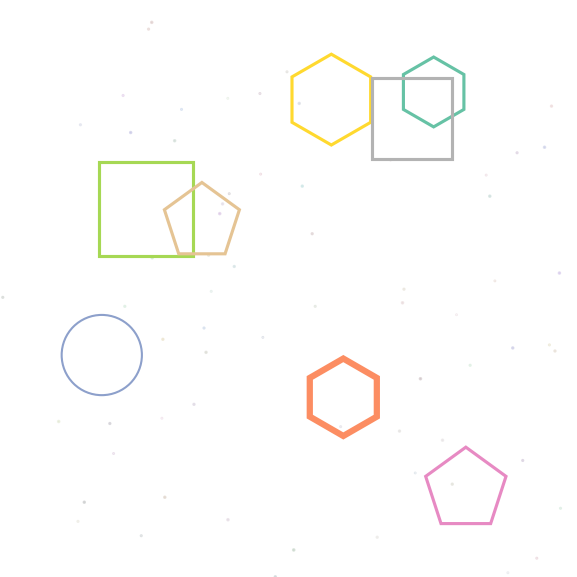[{"shape": "hexagon", "thickness": 1.5, "radius": 0.3, "center": [0.751, 0.84]}, {"shape": "hexagon", "thickness": 3, "radius": 0.34, "center": [0.594, 0.311]}, {"shape": "circle", "thickness": 1, "radius": 0.35, "center": [0.176, 0.384]}, {"shape": "pentagon", "thickness": 1.5, "radius": 0.37, "center": [0.807, 0.152]}, {"shape": "square", "thickness": 1.5, "radius": 0.41, "center": [0.253, 0.637]}, {"shape": "hexagon", "thickness": 1.5, "radius": 0.39, "center": [0.574, 0.827]}, {"shape": "pentagon", "thickness": 1.5, "radius": 0.34, "center": [0.35, 0.615]}, {"shape": "square", "thickness": 1.5, "radius": 0.35, "center": [0.713, 0.794]}]